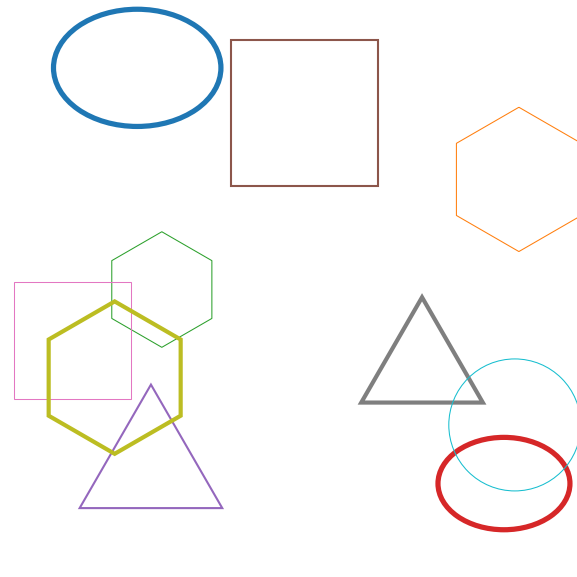[{"shape": "oval", "thickness": 2.5, "radius": 0.72, "center": [0.238, 0.882]}, {"shape": "hexagon", "thickness": 0.5, "radius": 0.62, "center": [0.899, 0.688]}, {"shape": "hexagon", "thickness": 0.5, "radius": 0.5, "center": [0.28, 0.498]}, {"shape": "oval", "thickness": 2.5, "radius": 0.57, "center": [0.873, 0.162]}, {"shape": "triangle", "thickness": 1, "radius": 0.71, "center": [0.261, 0.191]}, {"shape": "square", "thickness": 1, "radius": 0.64, "center": [0.527, 0.803]}, {"shape": "square", "thickness": 0.5, "radius": 0.51, "center": [0.126, 0.41]}, {"shape": "triangle", "thickness": 2, "radius": 0.61, "center": [0.731, 0.363]}, {"shape": "hexagon", "thickness": 2, "radius": 0.66, "center": [0.199, 0.345]}, {"shape": "circle", "thickness": 0.5, "radius": 0.57, "center": [0.891, 0.263]}]